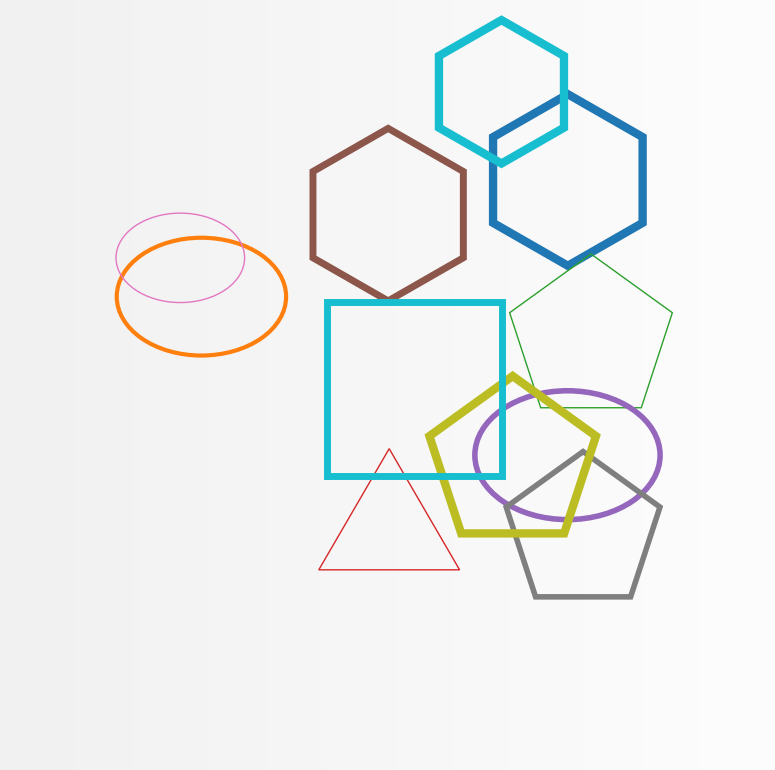[{"shape": "hexagon", "thickness": 3, "radius": 0.56, "center": [0.733, 0.766]}, {"shape": "oval", "thickness": 1.5, "radius": 0.55, "center": [0.26, 0.615]}, {"shape": "pentagon", "thickness": 0.5, "radius": 0.55, "center": [0.763, 0.56]}, {"shape": "triangle", "thickness": 0.5, "radius": 0.52, "center": [0.502, 0.312]}, {"shape": "oval", "thickness": 2, "radius": 0.6, "center": [0.732, 0.409]}, {"shape": "hexagon", "thickness": 2.5, "radius": 0.56, "center": [0.501, 0.721]}, {"shape": "oval", "thickness": 0.5, "radius": 0.41, "center": [0.233, 0.665]}, {"shape": "pentagon", "thickness": 2, "radius": 0.52, "center": [0.752, 0.309]}, {"shape": "pentagon", "thickness": 3, "radius": 0.56, "center": [0.662, 0.399]}, {"shape": "hexagon", "thickness": 3, "radius": 0.47, "center": [0.647, 0.881]}, {"shape": "square", "thickness": 2.5, "radius": 0.57, "center": [0.535, 0.495]}]